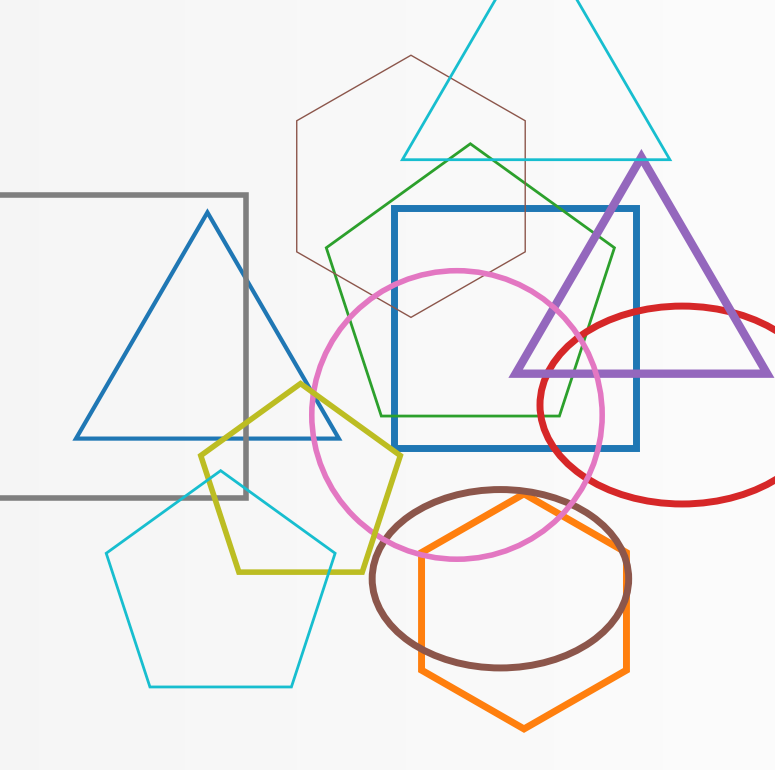[{"shape": "triangle", "thickness": 1.5, "radius": 0.98, "center": [0.268, 0.528]}, {"shape": "square", "thickness": 2.5, "radius": 0.78, "center": [0.664, 0.574]}, {"shape": "hexagon", "thickness": 2.5, "radius": 0.76, "center": [0.676, 0.206]}, {"shape": "pentagon", "thickness": 1, "radius": 0.98, "center": [0.607, 0.618]}, {"shape": "oval", "thickness": 2.5, "radius": 0.92, "center": [0.88, 0.474]}, {"shape": "triangle", "thickness": 3, "radius": 0.94, "center": [0.828, 0.608]}, {"shape": "hexagon", "thickness": 0.5, "radius": 0.85, "center": [0.53, 0.758]}, {"shape": "oval", "thickness": 2.5, "radius": 0.83, "center": [0.646, 0.248]}, {"shape": "circle", "thickness": 2, "radius": 0.94, "center": [0.59, 0.461]}, {"shape": "square", "thickness": 2, "radius": 0.98, "center": [0.121, 0.55]}, {"shape": "pentagon", "thickness": 2, "radius": 0.68, "center": [0.388, 0.366]}, {"shape": "pentagon", "thickness": 1, "radius": 0.78, "center": [0.285, 0.233]}, {"shape": "triangle", "thickness": 1, "radius": 1.0, "center": [0.692, 0.892]}]